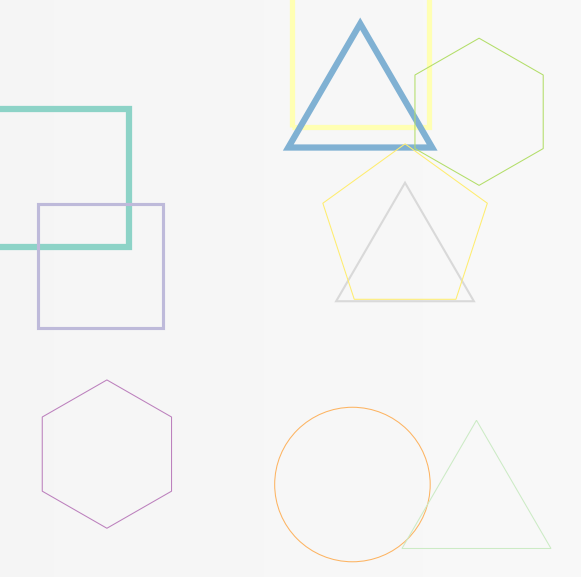[{"shape": "square", "thickness": 3, "radius": 0.6, "center": [0.103, 0.691]}, {"shape": "square", "thickness": 2.5, "radius": 0.59, "center": [0.62, 0.897]}, {"shape": "square", "thickness": 1.5, "radius": 0.54, "center": [0.173, 0.539]}, {"shape": "triangle", "thickness": 3, "radius": 0.71, "center": [0.62, 0.815]}, {"shape": "circle", "thickness": 0.5, "radius": 0.67, "center": [0.606, 0.16]}, {"shape": "hexagon", "thickness": 0.5, "radius": 0.64, "center": [0.824, 0.806]}, {"shape": "triangle", "thickness": 1, "radius": 0.68, "center": [0.697, 0.546]}, {"shape": "hexagon", "thickness": 0.5, "radius": 0.64, "center": [0.184, 0.213]}, {"shape": "triangle", "thickness": 0.5, "radius": 0.74, "center": [0.82, 0.123]}, {"shape": "pentagon", "thickness": 0.5, "radius": 0.74, "center": [0.697, 0.601]}]